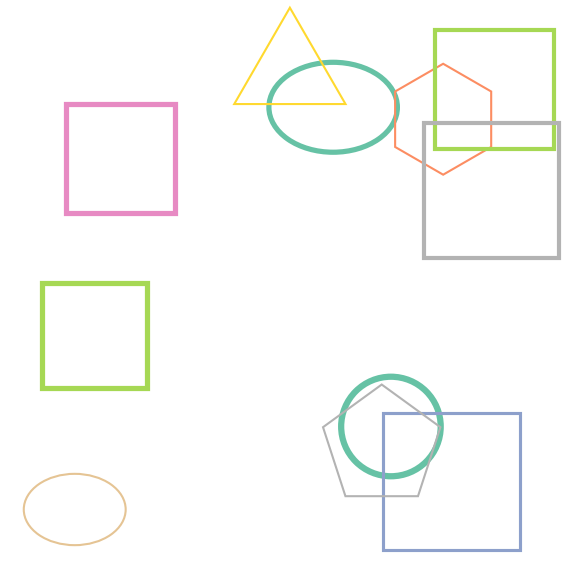[{"shape": "circle", "thickness": 3, "radius": 0.43, "center": [0.677, 0.261]}, {"shape": "oval", "thickness": 2.5, "radius": 0.56, "center": [0.577, 0.813]}, {"shape": "hexagon", "thickness": 1, "radius": 0.48, "center": [0.767, 0.793]}, {"shape": "square", "thickness": 1.5, "radius": 0.59, "center": [0.782, 0.165]}, {"shape": "square", "thickness": 2.5, "radius": 0.47, "center": [0.209, 0.724]}, {"shape": "square", "thickness": 2, "radius": 0.51, "center": [0.856, 0.844]}, {"shape": "square", "thickness": 2.5, "radius": 0.45, "center": [0.164, 0.418]}, {"shape": "triangle", "thickness": 1, "radius": 0.56, "center": [0.502, 0.875]}, {"shape": "oval", "thickness": 1, "radius": 0.44, "center": [0.129, 0.117]}, {"shape": "square", "thickness": 2, "radius": 0.59, "center": [0.851, 0.669]}, {"shape": "pentagon", "thickness": 1, "radius": 0.53, "center": [0.661, 0.226]}]